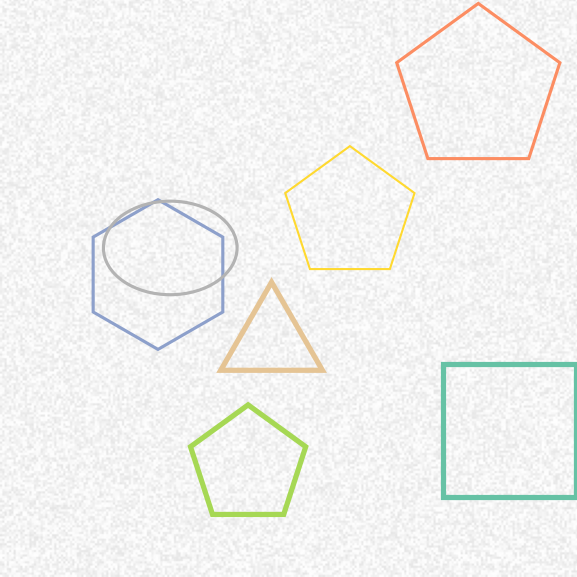[{"shape": "square", "thickness": 2.5, "radius": 0.57, "center": [0.882, 0.253]}, {"shape": "pentagon", "thickness": 1.5, "radius": 0.74, "center": [0.828, 0.845]}, {"shape": "hexagon", "thickness": 1.5, "radius": 0.65, "center": [0.274, 0.524]}, {"shape": "pentagon", "thickness": 2.5, "radius": 0.52, "center": [0.43, 0.193]}, {"shape": "pentagon", "thickness": 1, "radius": 0.59, "center": [0.606, 0.628]}, {"shape": "triangle", "thickness": 2.5, "radius": 0.51, "center": [0.47, 0.409]}, {"shape": "oval", "thickness": 1.5, "radius": 0.58, "center": [0.295, 0.57]}]